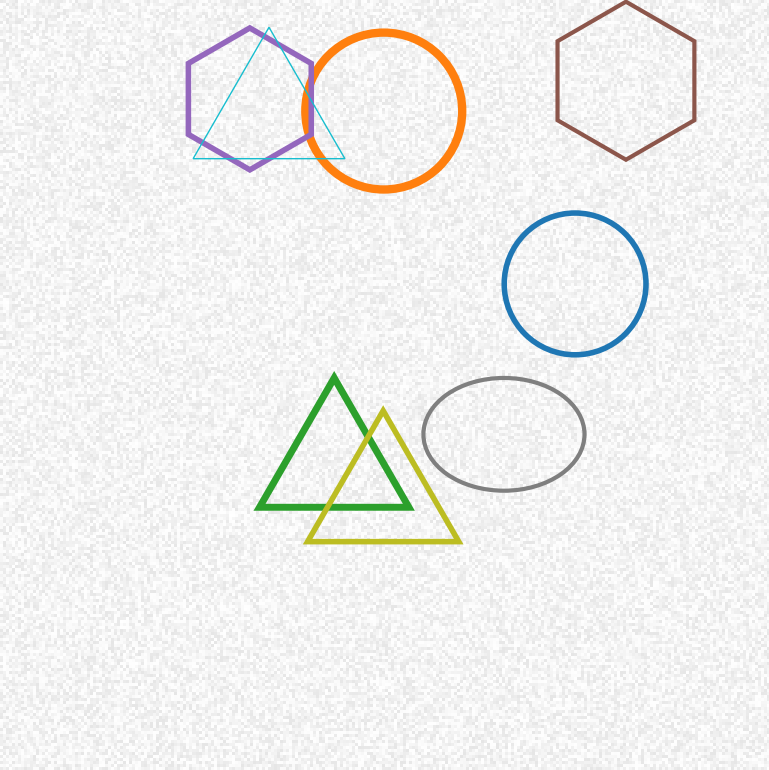[{"shape": "circle", "thickness": 2, "radius": 0.46, "center": [0.747, 0.631]}, {"shape": "circle", "thickness": 3, "radius": 0.51, "center": [0.498, 0.856]}, {"shape": "triangle", "thickness": 2.5, "radius": 0.56, "center": [0.434, 0.397]}, {"shape": "hexagon", "thickness": 2, "radius": 0.46, "center": [0.324, 0.872]}, {"shape": "hexagon", "thickness": 1.5, "radius": 0.51, "center": [0.813, 0.895]}, {"shape": "oval", "thickness": 1.5, "radius": 0.52, "center": [0.655, 0.436]}, {"shape": "triangle", "thickness": 2, "radius": 0.57, "center": [0.498, 0.353]}, {"shape": "triangle", "thickness": 0.5, "radius": 0.57, "center": [0.349, 0.851]}]